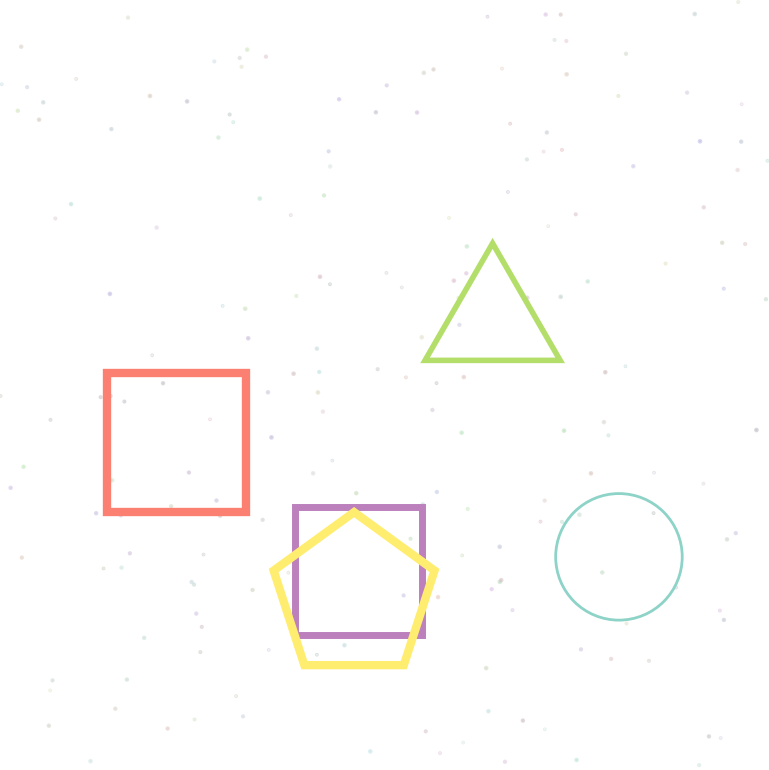[{"shape": "circle", "thickness": 1, "radius": 0.41, "center": [0.804, 0.277]}, {"shape": "square", "thickness": 3, "radius": 0.45, "center": [0.229, 0.425]}, {"shape": "triangle", "thickness": 2, "radius": 0.51, "center": [0.64, 0.583]}, {"shape": "square", "thickness": 2.5, "radius": 0.42, "center": [0.466, 0.258]}, {"shape": "pentagon", "thickness": 3, "radius": 0.55, "center": [0.46, 0.225]}]